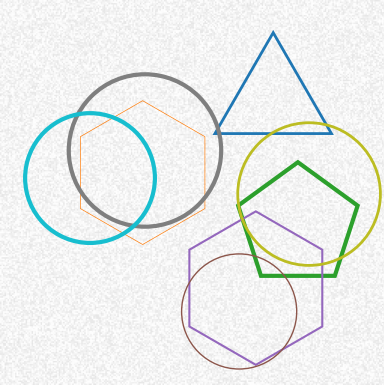[{"shape": "triangle", "thickness": 2, "radius": 0.87, "center": [0.71, 0.74]}, {"shape": "hexagon", "thickness": 0.5, "radius": 0.93, "center": [0.37, 0.552]}, {"shape": "pentagon", "thickness": 3, "radius": 0.82, "center": [0.774, 0.416]}, {"shape": "hexagon", "thickness": 1.5, "radius": 1.0, "center": [0.664, 0.252]}, {"shape": "circle", "thickness": 1, "radius": 0.75, "center": [0.621, 0.191]}, {"shape": "circle", "thickness": 3, "radius": 0.99, "center": [0.377, 0.609]}, {"shape": "circle", "thickness": 2, "radius": 0.93, "center": [0.803, 0.496]}, {"shape": "circle", "thickness": 3, "radius": 0.84, "center": [0.234, 0.538]}]